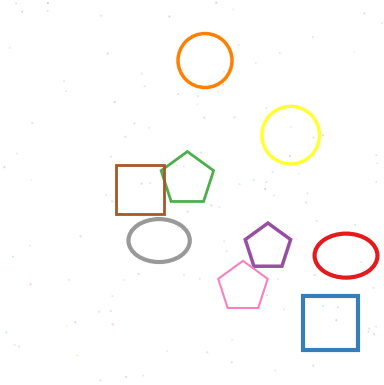[{"shape": "oval", "thickness": 3, "radius": 0.41, "center": [0.899, 0.336]}, {"shape": "square", "thickness": 3, "radius": 0.35, "center": [0.858, 0.161]}, {"shape": "pentagon", "thickness": 2, "radius": 0.36, "center": [0.487, 0.535]}, {"shape": "pentagon", "thickness": 2.5, "radius": 0.31, "center": [0.696, 0.359]}, {"shape": "circle", "thickness": 2.5, "radius": 0.35, "center": [0.532, 0.843]}, {"shape": "circle", "thickness": 2.5, "radius": 0.37, "center": [0.755, 0.649]}, {"shape": "square", "thickness": 2, "radius": 0.31, "center": [0.363, 0.508]}, {"shape": "pentagon", "thickness": 1.5, "radius": 0.34, "center": [0.631, 0.255]}, {"shape": "oval", "thickness": 3, "radius": 0.4, "center": [0.413, 0.375]}]